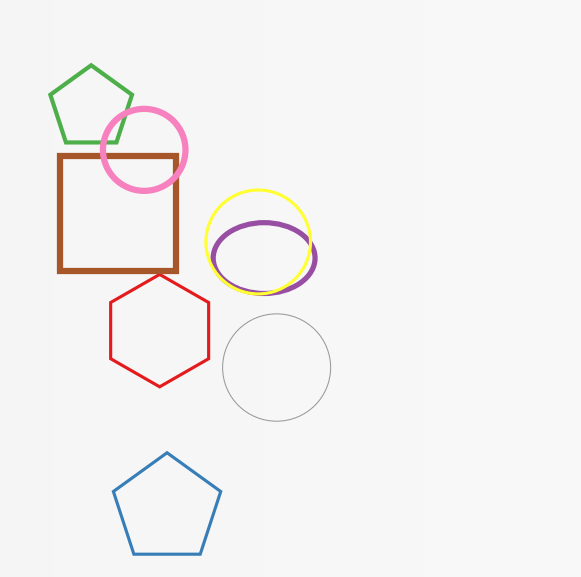[{"shape": "hexagon", "thickness": 1.5, "radius": 0.49, "center": [0.275, 0.427]}, {"shape": "pentagon", "thickness": 1.5, "radius": 0.49, "center": [0.287, 0.118]}, {"shape": "pentagon", "thickness": 2, "radius": 0.37, "center": [0.157, 0.812]}, {"shape": "oval", "thickness": 2.5, "radius": 0.44, "center": [0.454, 0.552]}, {"shape": "circle", "thickness": 1.5, "radius": 0.45, "center": [0.444, 0.58]}, {"shape": "square", "thickness": 3, "radius": 0.5, "center": [0.203, 0.63]}, {"shape": "circle", "thickness": 3, "radius": 0.35, "center": [0.248, 0.74]}, {"shape": "circle", "thickness": 0.5, "radius": 0.46, "center": [0.476, 0.363]}]